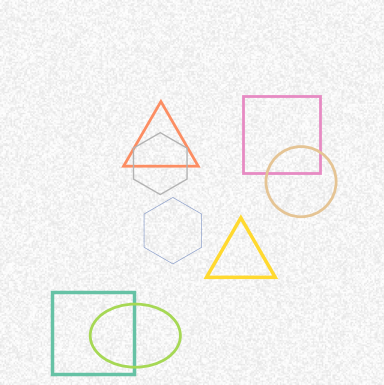[{"shape": "square", "thickness": 2.5, "radius": 0.54, "center": [0.242, 0.135]}, {"shape": "triangle", "thickness": 2, "radius": 0.56, "center": [0.418, 0.624]}, {"shape": "hexagon", "thickness": 0.5, "radius": 0.43, "center": [0.449, 0.401]}, {"shape": "square", "thickness": 2, "radius": 0.5, "center": [0.731, 0.65]}, {"shape": "oval", "thickness": 2, "radius": 0.59, "center": [0.351, 0.128]}, {"shape": "triangle", "thickness": 2.5, "radius": 0.52, "center": [0.626, 0.331]}, {"shape": "circle", "thickness": 2, "radius": 0.46, "center": [0.782, 0.528]}, {"shape": "hexagon", "thickness": 1, "radius": 0.4, "center": [0.416, 0.575]}]